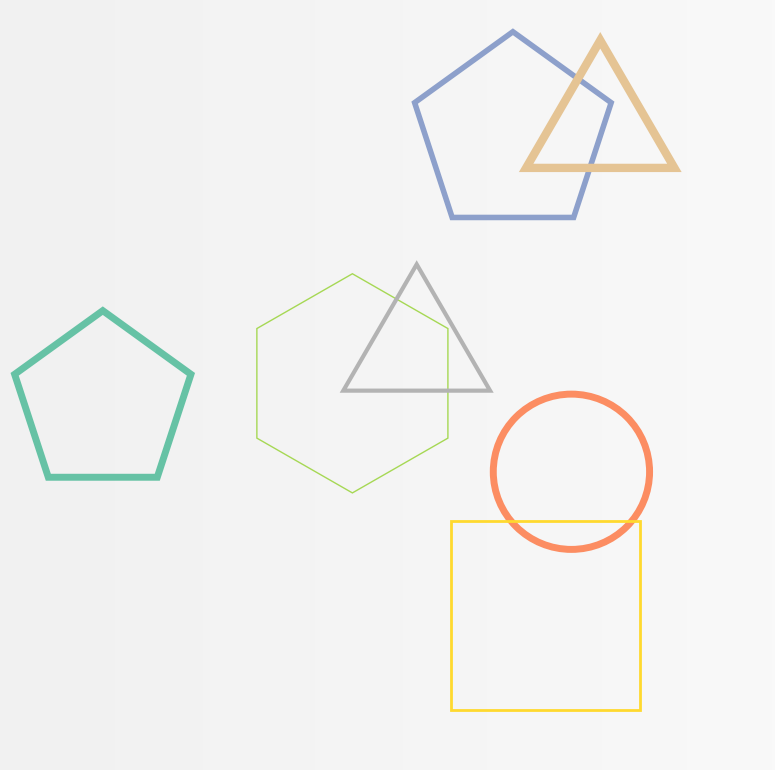[{"shape": "pentagon", "thickness": 2.5, "radius": 0.6, "center": [0.133, 0.477]}, {"shape": "circle", "thickness": 2.5, "radius": 0.5, "center": [0.737, 0.387]}, {"shape": "pentagon", "thickness": 2, "radius": 0.67, "center": [0.662, 0.825]}, {"shape": "hexagon", "thickness": 0.5, "radius": 0.71, "center": [0.455, 0.502]}, {"shape": "square", "thickness": 1, "radius": 0.61, "center": [0.704, 0.2]}, {"shape": "triangle", "thickness": 3, "radius": 0.55, "center": [0.775, 0.837]}, {"shape": "triangle", "thickness": 1.5, "radius": 0.55, "center": [0.538, 0.547]}]